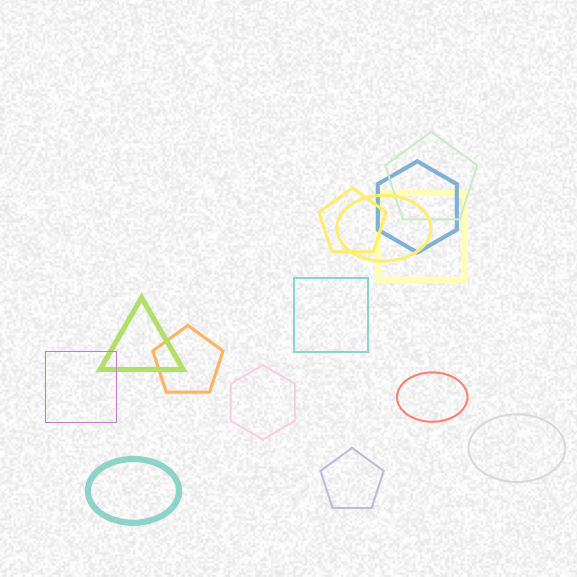[{"shape": "square", "thickness": 1, "radius": 0.32, "center": [0.574, 0.454]}, {"shape": "oval", "thickness": 3, "radius": 0.39, "center": [0.231, 0.149]}, {"shape": "square", "thickness": 3, "radius": 0.38, "center": [0.73, 0.59]}, {"shape": "pentagon", "thickness": 1, "radius": 0.29, "center": [0.61, 0.166]}, {"shape": "oval", "thickness": 1, "radius": 0.31, "center": [0.748, 0.312]}, {"shape": "hexagon", "thickness": 2, "radius": 0.39, "center": [0.723, 0.641]}, {"shape": "pentagon", "thickness": 1.5, "radius": 0.32, "center": [0.325, 0.372]}, {"shape": "triangle", "thickness": 2.5, "radius": 0.42, "center": [0.245, 0.401]}, {"shape": "hexagon", "thickness": 1, "radius": 0.32, "center": [0.455, 0.302]}, {"shape": "oval", "thickness": 1, "radius": 0.42, "center": [0.895, 0.223]}, {"shape": "square", "thickness": 0.5, "radius": 0.31, "center": [0.139, 0.33]}, {"shape": "pentagon", "thickness": 1, "radius": 0.42, "center": [0.747, 0.687]}, {"shape": "oval", "thickness": 1.5, "radius": 0.41, "center": [0.665, 0.604]}, {"shape": "pentagon", "thickness": 1.5, "radius": 0.31, "center": [0.611, 0.613]}]